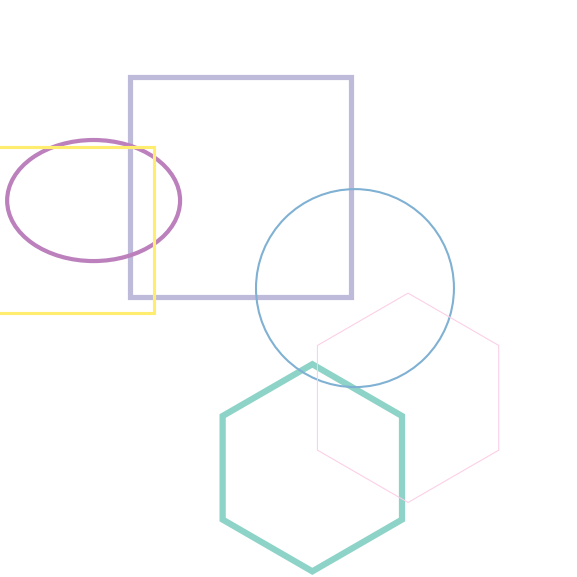[{"shape": "hexagon", "thickness": 3, "radius": 0.9, "center": [0.541, 0.189]}, {"shape": "square", "thickness": 2.5, "radius": 0.96, "center": [0.417, 0.675]}, {"shape": "circle", "thickness": 1, "radius": 0.86, "center": [0.615, 0.5]}, {"shape": "hexagon", "thickness": 0.5, "radius": 0.91, "center": [0.707, 0.31]}, {"shape": "oval", "thickness": 2, "radius": 0.75, "center": [0.162, 0.652]}, {"shape": "square", "thickness": 1.5, "radius": 0.72, "center": [0.123, 0.601]}]